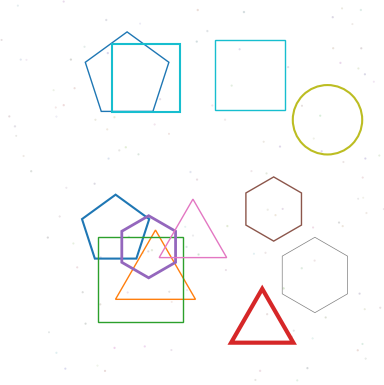[{"shape": "pentagon", "thickness": 1.5, "radius": 0.46, "center": [0.3, 0.403]}, {"shape": "pentagon", "thickness": 1, "radius": 0.57, "center": [0.33, 0.803]}, {"shape": "triangle", "thickness": 1, "radius": 0.6, "center": [0.404, 0.283]}, {"shape": "square", "thickness": 1, "radius": 0.55, "center": [0.366, 0.275]}, {"shape": "triangle", "thickness": 3, "radius": 0.47, "center": [0.681, 0.157]}, {"shape": "hexagon", "thickness": 2, "radius": 0.4, "center": [0.386, 0.359]}, {"shape": "hexagon", "thickness": 1, "radius": 0.42, "center": [0.711, 0.457]}, {"shape": "triangle", "thickness": 1, "radius": 0.51, "center": [0.501, 0.382]}, {"shape": "hexagon", "thickness": 0.5, "radius": 0.49, "center": [0.818, 0.286]}, {"shape": "circle", "thickness": 1.5, "radius": 0.45, "center": [0.851, 0.689]}, {"shape": "square", "thickness": 1.5, "radius": 0.44, "center": [0.38, 0.798]}, {"shape": "square", "thickness": 1, "radius": 0.46, "center": [0.65, 0.806]}]